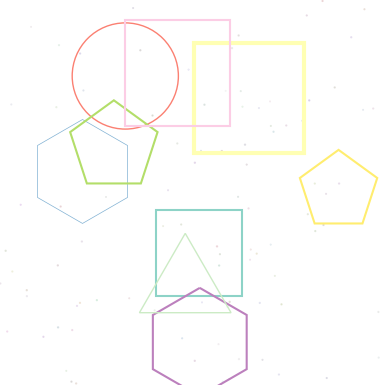[{"shape": "square", "thickness": 1.5, "radius": 0.56, "center": [0.516, 0.343]}, {"shape": "square", "thickness": 3, "radius": 0.71, "center": [0.648, 0.746]}, {"shape": "circle", "thickness": 1, "radius": 0.69, "center": [0.325, 0.803]}, {"shape": "hexagon", "thickness": 0.5, "radius": 0.67, "center": [0.214, 0.555]}, {"shape": "pentagon", "thickness": 1.5, "radius": 0.6, "center": [0.296, 0.62]}, {"shape": "square", "thickness": 1.5, "radius": 0.68, "center": [0.461, 0.81]}, {"shape": "hexagon", "thickness": 1.5, "radius": 0.7, "center": [0.519, 0.111]}, {"shape": "triangle", "thickness": 1, "radius": 0.69, "center": [0.481, 0.256]}, {"shape": "pentagon", "thickness": 1.5, "radius": 0.53, "center": [0.879, 0.505]}]